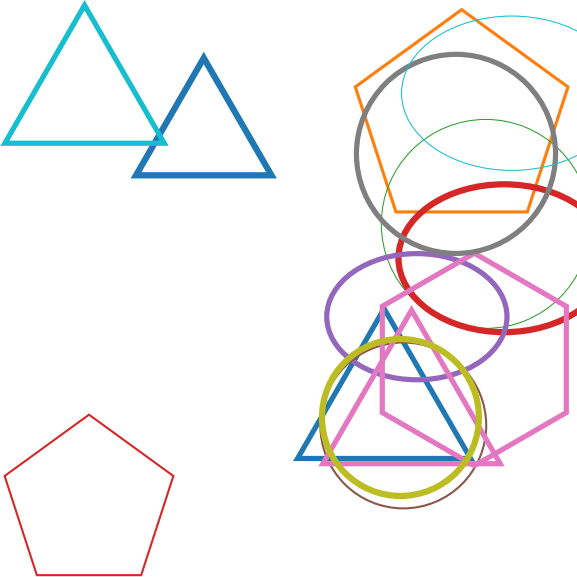[{"shape": "triangle", "thickness": 3, "radius": 0.68, "center": [0.353, 0.763]}, {"shape": "triangle", "thickness": 2.5, "radius": 0.86, "center": [0.665, 0.292]}, {"shape": "pentagon", "thickness": 1.5, "radius": 0.97, "center": [0.799, 0.789]}, {"shape": "circle", "thickness": 0.5, "radius": 0.9, "center": [0.841, 0.611]}, {"shape": "oval", "thickness": 3, "radius": 0.91, "center": [0.873, 0.552]}, {"shape": "pentagon", "thickness": 1, "radius": 0.77, "center": [0.154, 0.127]}, {"shape": "oval", "thickness": 2.5, "radius": 0.78, "center": [0.722, 0.451]}, {"shape": "circle", "thickness": 1, "radius": 0.72, "center": [0.698, 0.262]}, {"shape": "hexagon", "thickness": 2.5, "radius": 0.92, "center": [0.821, 0.377]}, {"shape": "triangle", "thickness": 2.5, "radius": 0.89, "center": [0.713, 0.285]}, {"shape": "circle", "thickness": 2.5, "radius": 0.86, "center": [0.79, 0.733]}, {"shape": "circle", "thickness": 3, "radius": 0.68, "center": [0.693, 0.276]}, {"shape": "oval", "thickness": 0.5, "radius": 0.95, "center": [0.886, 0.838]}, {"shape": "triangle", "thickness": 2.5, "radius": 0.8, "center": [0.146, 0.831]}]